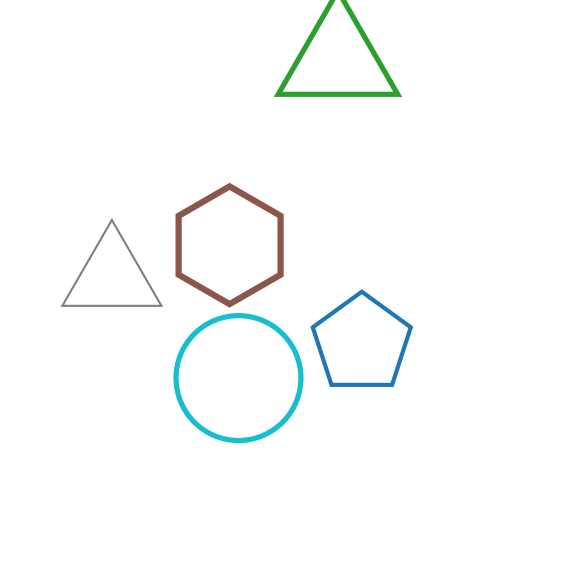[{"shape": "pentagon", "thickness": 2, "radius": 0.45, "center": [0.626, 0.405]}, {"shape": "triangle", "thickness": 2.5, "radius": 0.6, "center": [0.585, 0.896]}, {"shape": "hexagon", "thickness": 3, "radius": 0.51, "center": [0.398, 0.574]}, {"shape": "triangle", "thickness": 1, "radius": 0.5, "center": [0.194, 0.519]}, {"shape": "circle", "thickness": 2.5, "radius": 0.54, "center": [0.413, 0.344]}]